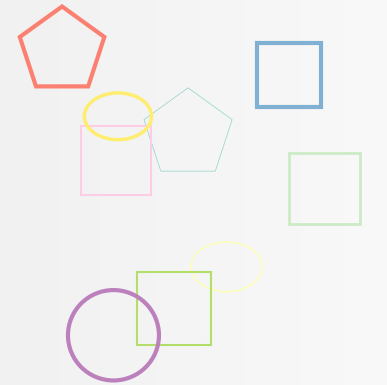[{"shape": "pentagon", "thickness": 0.5, "radius": 0.6, "center": [0.485, 0.652]}, {"shape": "oval", "thickness": 1, "radius": 0.46, "center": [0.585, 0.307]}, {"shape": "pentagon", "thickness": 3, "radius": 0.57, "center": [0.16, 0.868]}, {"shape": "square", "thickness": 3, "radius": 0.41, "center": [0.746, 0.805]}, {"shape": "square", "thickness": 1.5, "radius": 0.48, "center": [0.45, 0.199]}, {"shape": "square", "thickness": 1.5, "radius": 0.45, "center": [0.3, 0.583]}, {"shape": "circle", "thickness": 3, "radius": 0.59, "center": [0.293, 0.129]}, {"shape": "square", "thickness": 2, "radius": 0.46, "center": [0.838, 0.511]}, {"shape": "oval", "thickness": 2.5, "radius": 0.43, "center": [0.304, 0.698]}]